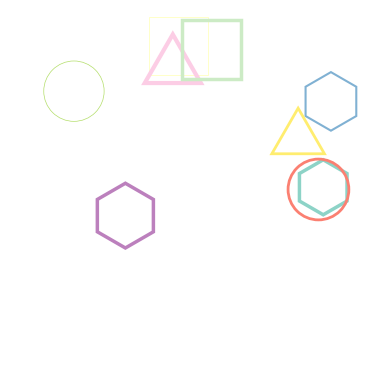[{"shape": "hexagon", "thickness": 2.5, "radius": 0.36, "center": [0.84, 0.514]}, {"shape": "square", "thickness": 0.5, "radius": 0.38, "center": [0.464, 0.881]}, {"shape": "circle", "thickness": 2, "radius": 0.39, "center": [0.827, 0.508]}, {"shape": "hexagon", "thickness": 1.5, "radius": 0.38, "center": [0.86, 0.737]}, {"shape": "circle", "thickness": 0.5, "radius": 0.39, "center": [0.192, 0.763]}, {"shape": "triangle", "thickness": 3, "radius": 0.42, "center": [0.449, 0.826]}, {"shape": "hexagon", "thickness": 2.5, "radius": 0.42, "center": [0.326, 0.44]}, {"shape": "square", "thickness": 2.5, "radius": 0.38, "center": [0.55, 0.871]}, {"shape": "triangle", "thickness": 2, "radius": 0.39, "center": [0.774, 0.64]}]